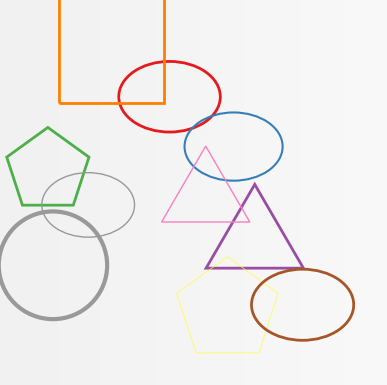[{"shape": "oval", "thickness": 2, "radius": 0.66, "center": [0.438, 0.749]}, {"shape": "oval", "thickness": 1.5, "radius": 0.63, "center": [0.603, 0.619]}, {"shape": "pentagon", "thickness": 2, "radius": 0.56, "center": [0.123, 0.557]}, {"shape": "triangle", "thickness": 2, "radius": 0.73, "center": [0.657, 0.376]}, {"shape": "square", "thickness": 2, "radius": 0.68, "center": [0.288, 0.869]}, {"shape": "pentagon", "thickness": 0.5, "radius": 0.69, "center": [0.587, 0.195]}, {"shape": "oval", "thickness": 2, "radius": 0.66, "center": [0.781, 0.208]}, {"shape": "triangle", "thickness": 1, "radius": 0.66, "center": [0.531, 0.489]}, {"shape": "circle", "thickness": 3, "radius": 0.7, "center": [0.137, 0.311]}, {"shape": "oval", "thickness": 1, "radius": 0.6, "center": [0.228, 0.468]}]